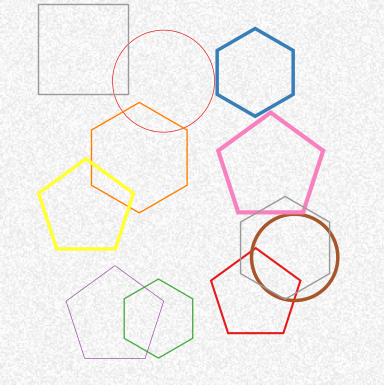[{"shape": "circle", "thickness": 0.5, "radius": 0.66, "center": [0.425, 0.789]}, {"shape": "pentagon", "thickness": 1.5, "radius": 0.61, "center": [0.664, 0.233]}, {"shape": "hexagon", "thickness": 2.5, "radius": 0.57, "center": [0.663, 0.812]}, {"shape": "hexagon", "thickness": 1, "radius": 0.51, "center": [0.412, 0.173]}, {"shape": "pentagon", "thickness": 0.5, "radius": 0.67, "center": [0.298, 0.177]}, {"shape": "hexagon", "thickness": 1, "radius": 0.72, "center": [0.362, 0.59]}, {"shape": "pentagon", "thickness": 2.5, "radius": 0.65, "center": [0.223, 0.458]}, {"shape": "circle", "thickness": 2.5, "radius": 0.56, "center": [0.765, 0.332]}, {"shape": "pentagon", "thickness": 3, "radius": 0.72, "center": [0.703, 0.564]}, {"shape": "square", "thickness": 1, "radius": 0.58, "center": [0.216, 0.873]}, {"shape": "hexagon", "thickness": 1, "radius": 0.67, "center": [0.74, 0.356]}]